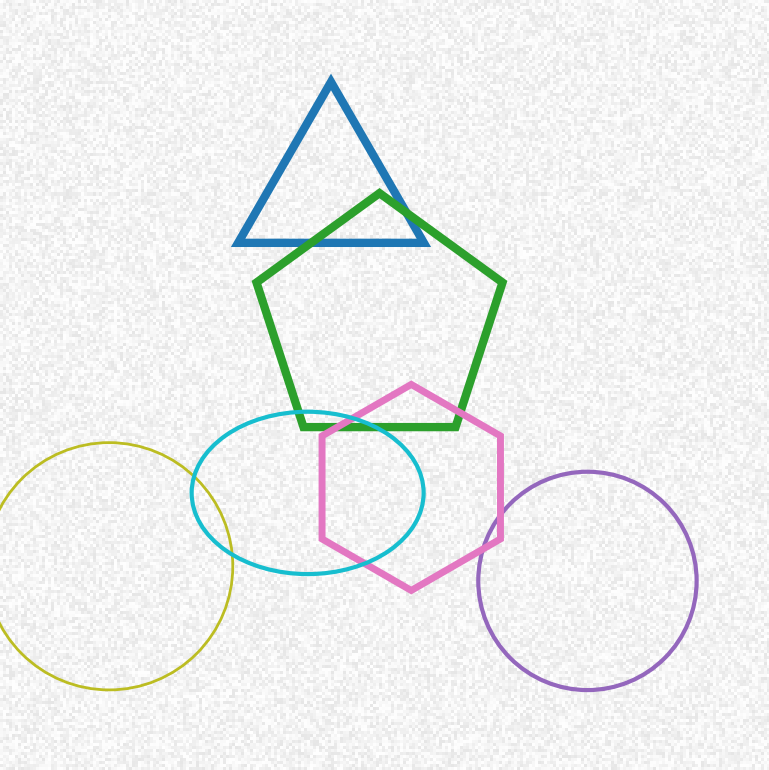[{"shape": "triangle", "thickness": 3, "radius": 0.7, "center": [0.43, 0.754]}, {"shape": "pentagon", "thickness": 3, "radius": 0.84, "center": [0.493, 0.581]}, {"shape": "circle", "thickness": 1.5, "radius": 0.71, "center": [0.763, 0.246]}, {"shape": "hexagon", "thickness": 2.5, "radius": 0.67, "center": [0.534, 0.367]}, {"shape": "circle", "thickness": 1, "radius": 0.8, "center": [0.142, 0.265]}, {"shape": "oval", "thickness": 1.5, "radius": 0.75, "center": [0.4, 0.36]}]